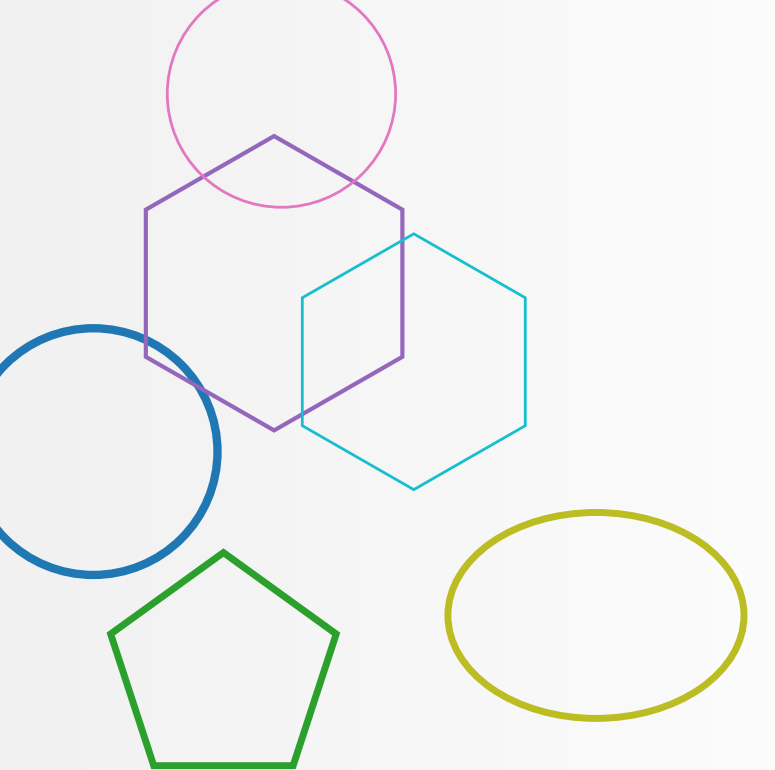[{"shape": "circle", "thickness": 3, "radius": 0.8, "center": [0.12, 0.413]}, {"shape": "pentagon", "thickness": 2.5, "radius": 0.76, "center": [0.288, 0.129]}, {"shape": "hexagon", "thickness": 1.5, "radius": 0.96, "center": [0.354, 0.632]}, {"shape": "circle", "thickness": 1, "radius": 0.74, "center": [0.363, 0.878]}, {"shape": "oval", "thickness": 2.5, "radius": 0.96, "center": [0.769, 0.201]}, {"shape": "hexagon", "thickness": 1, "radius": 0.83, "center": [0.534, 0.53]}]